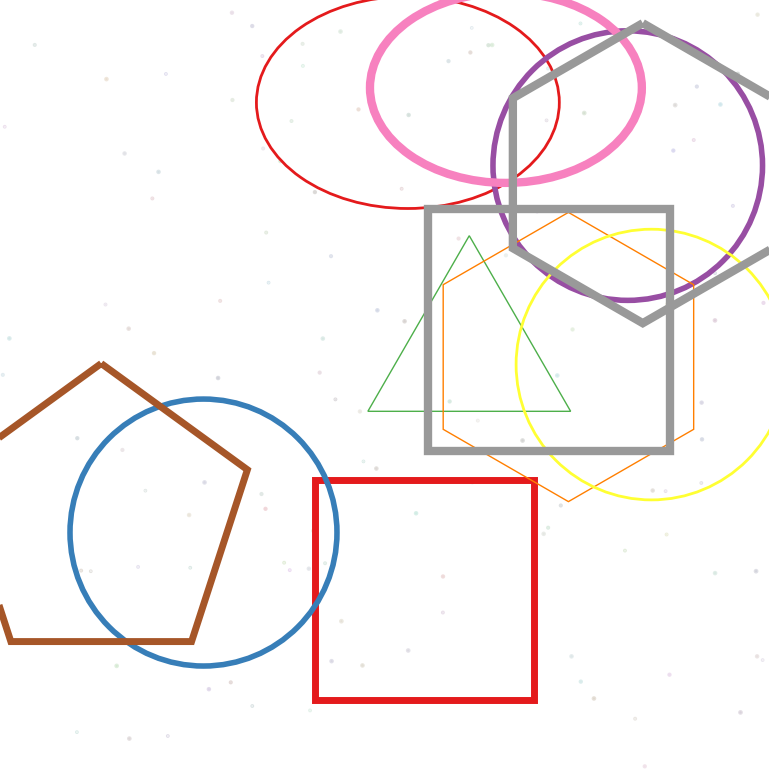[{"shape": "oval", "thickness": 1, "radius": 0.98, "center": [0.53, 0.867]}, {"shape": "square", "thickness": 2.5, "radius": 0.71, "center": [0.551, 0.234]}, {"shape": "circle", "thickness": 2, "radius": 0.87, "center": [0.264, 0.308]}, {"shape": "triangle", "thickness": 0.5, "radius": 0.76, "center": [0.609, 0.542]}, {"shape": "circle", "thickness": 2, "radius": 0.88, "center": [0.815, 0.785]}, {"shape": "hexagon", "thickness": 0.5, "radius": 0.94, "center": [0.738, 0.536]}, {"shape": "circle", "thickness": 1, "radius": 0.88, "center": [0.846, 0.527]}, {"shape": "pentagon", "thickness": 2.5, "radius": 1.0, "center": [0.131, 0.328]}, {"shape": "oval", "thickness": 3, "radius": 0.88, "center": [0.657, 0.886]}, {"shape": "hexagon", "thickness": 3, "radius": 0.97, "center": [0.835, 0.775]}, {"shape": "square", "thickness": 3, "radius": 0.79, "center": [0.713, 0.572]}]